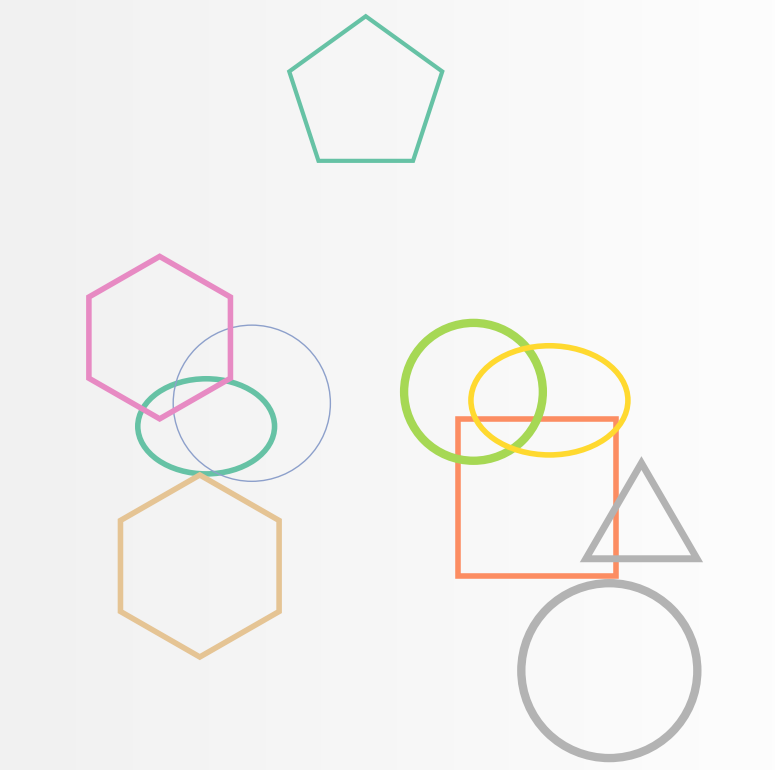[{"shape": "pentagon", "thickness": 1.5, "radius": 0.52, "center": [0.472, 0.875]}, {"shape": "oval", "thickness": 2, "radius": 0.44, "center": [0.266, 0.446]}, {"shape": "square", "thickness": 2, "radius": 0.51, "center": [0.693, 0.354]}, {"shape": "circle", "thickness": 0.5, "radius": 0.51, "center": [0.325, 0.476]}, {"shape": "hexagon", "thickness": 2, "radius": 0.53, "center": [0.206, 0.562]}, {"shape": "circle", "thickness": 3, "radius": 0.45, "center": [0.611, 0.491]}, {"shape": "oval", "thickness": 2, "radius": 0.51, "center": [0.709, 0.48]}, {"shape": "hexagon", "thickness": 2, "radius": 0.59, "center": [0.258, 0.265]}, {"shape": "triangle", "thickness": 2.5, "radius": 0.41, "center": [0.828, 0.316]}, {"shape": "circle", "thickness": 3, "radius": 0.57, "center": [0.786, 0.129]}]